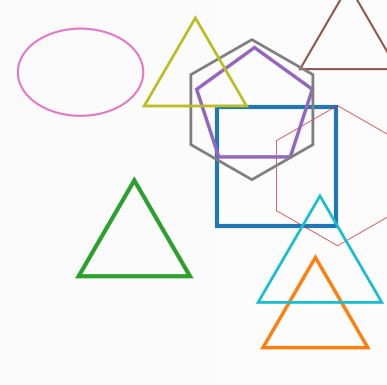[{"shape": "square", "thickness": 3, "radius": 0.77, "center": [0.714, 0.567]}, {"shape": "triangle", "thickness": 2.5, "radius": 0.78, "center": [0.814, 0.175]}, {"shape": "triangle", "thickness": 3, "radius": 0.83, "center": [0.347, 0.365]}, {"shape": "hexagon", "thickness": 0.5, "radius": 0.91, "center": [0.871, 0.544]}, {"shape": "pentagon", "thickness": 2.5, "radius": 0.79, "center": [0.657, 0.719]}, {"shape": "triangle", "thickness": 1.5, "radius": 0.72, "center": [0.9, 0.893]}, {"shape": "oval", "thickness": 1.5, "radius": 0.81, "center": [0.208, 0.812]}, {"shape": "hexagon", "thickness": 2, "radius": 0.91, "center": [0.65, 0.715]}, {"shape": "triangle", "thickness": 2, "radius": 0.76, "center": [0.504, 0.801]}, {"shape": "triangle", "thickness": 2, "radius": 0.92, "center": [0.826, 0.307]}]